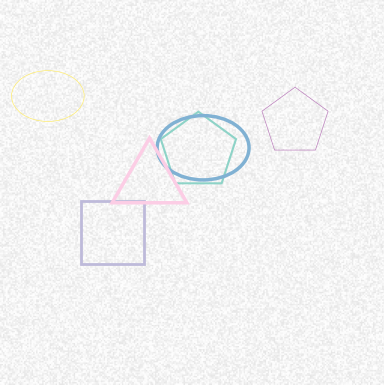[{"shape": "pentagon", "thickness": 1.5, "radius": 0.51, "center": [0.515, 0.607]}, {"shape": "square", "thickness": 2, "radius": 0.41, "center": [0.292, 0.397]}, {"shape": "oval", "thickness": 2.5, "radius": 0.6, "center": [0.528, 0.616]}, {"shape": "triangle", "thickness": 2.5, "radius": 0.56, "center": [0.388, 0.529]}, {"shape": "pentagon", "thickness": 0.5, "radius": 0.45, "center": [0.766, 0.683]}, {"shape": "oval", "thickness": 0.5, "radius": 0.47, "center": [0.124, 0.751]}]